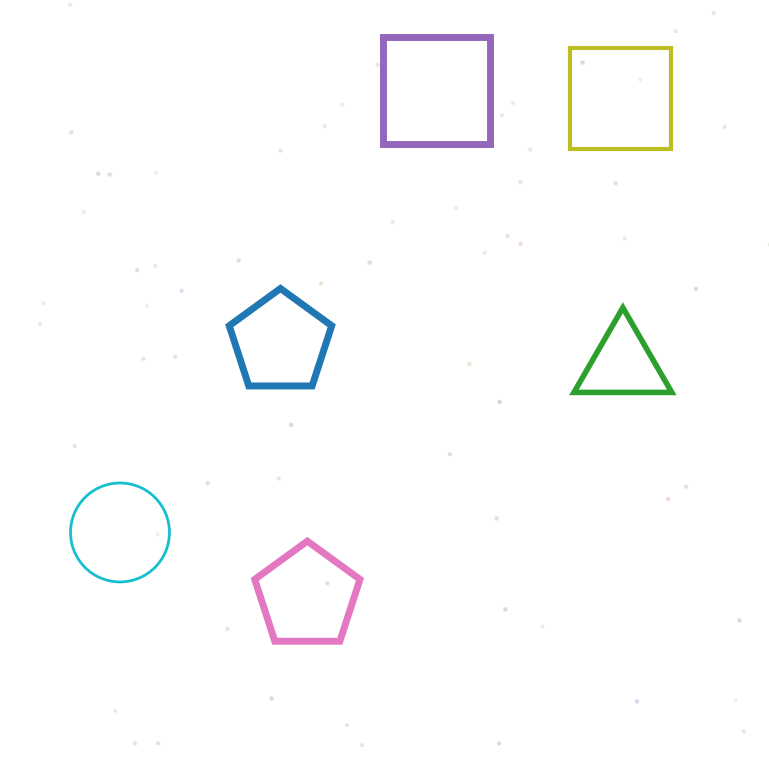[{"shape": "pentagon", "thickness": 2.5, "radius": 0.35, "center": [0.364, 0.555]}, {"shape": "triangle", "thickness": 2, "radius": 0.37, "center": [0.809, 0.527]}, {"shape": "square", "thickness": 2.5, "radius": 0.35, "center": [0.567, 0.882]}, {"shape": "pentagon", "thickness": 2.5, "radius": 0.36, "center": [0.399, 0.225]}, {"shape": "square", "thickness": 1.5, "radius": 0.33, "center": [0.806, 0.872]}, {"shape": "circle", "thickness": 1, "radius": 0.32, "center": [0.156, 0.309]}]